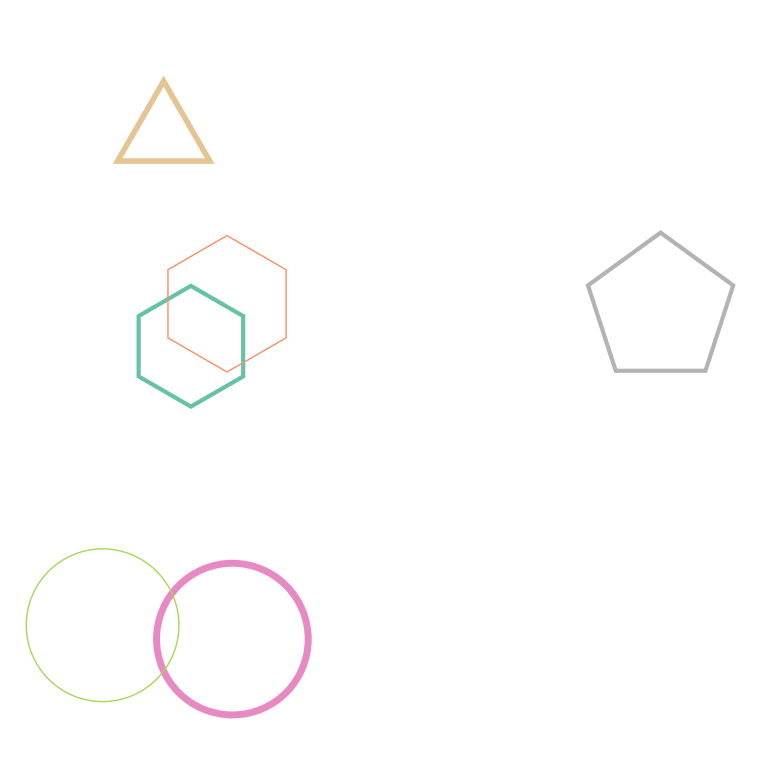[{"shape": "hexagon", "thickness": 1.5, "radius": 0.39, "center": [0.248, 0.55]}, {"shape": "hexagon", "thickness": 0.5, "radius": 0.44, "center": [0.295, 0.605]}, {"shape": "circle", "thickness": 2.5, "radius": 0.49, "center": [0.302, 0.17]}, {"shape": "circle", "thickness": 0.5, "radius": 0.5, "center": [0.133, 0.188]}, {"shape": "triangle", "thickness": 2, "radius": 0.35, "center": [0.213, 0.825]}, {"shape": "pentagon", "thickness": 1.5, "radius": 0.5, "center": [0.858, 0.599]}]